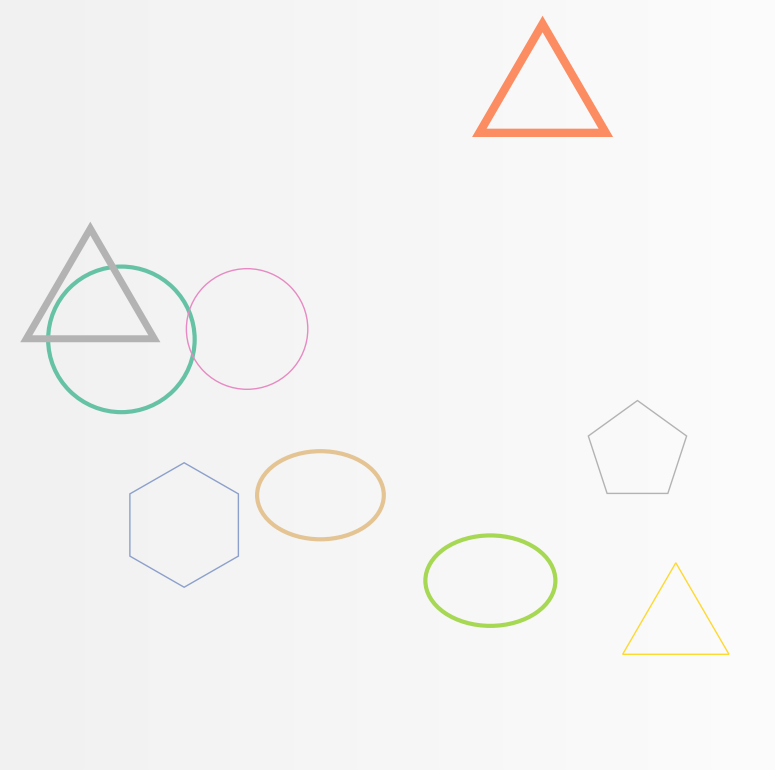[{"shape": "circle", "thickness": 1.5, "radius": 0.47, "center": [0.157, 0.559]}, {"shape": "triangle", "thickness": 3, "radius": 0.47, "center": [0.7, 0.875]}, {"shape": "hexagon", "thickness": 0.5, "radius": 0.4, "center": [0.238, 0.318]}, {"shape": "circle", "thickness": 0.5, "radius": 0.39, "center": [0.319, 0.573]}, {"shape": "oval", "thickness": 1.5, "radius": 0.42, "center": [0.633, 0.246]}, {"shape": "triangle", "thickness": 0.5, "radius": 0.4, "center": [0.872, 0.19]}, {"shape": "oval", "thickness": 1.5, "radius": 0.41, "center": [0.413, 0.357]}, {"shape": "triangle", "thickness": 2.5, "radius": 0.48, "center": [0.117, 0.608]}, {"shape": "pentagon", "thickness": 0.5, "radius": 0.33, "center": [0.823, 0.413]}]